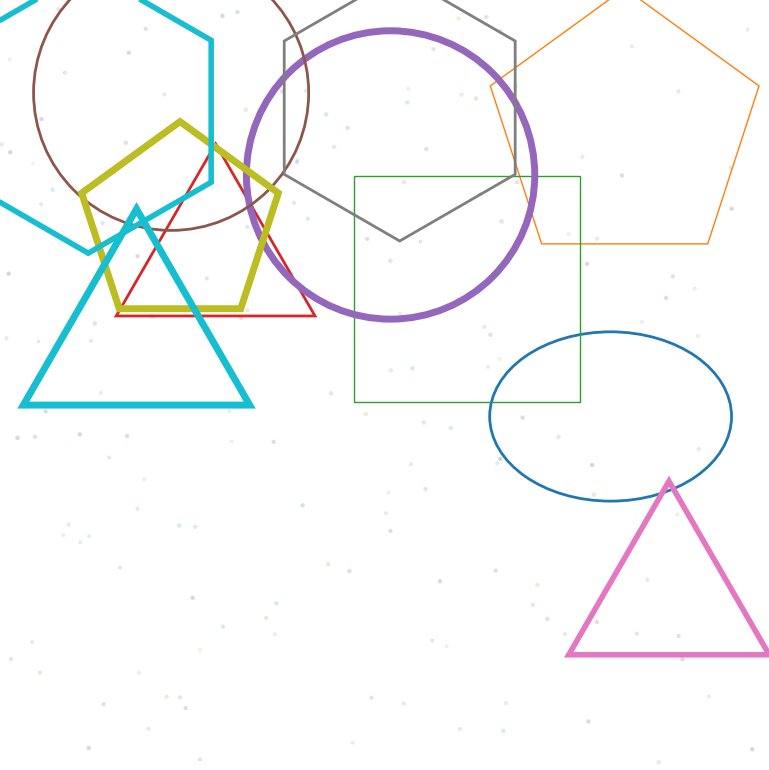[{"shape": "oval", "thickness": 1, "radius": 0.79, "center": [0.793, 0.459]}, {"shape": "pentagon", "thickness": 0.5, "radius": 0.92, "center": [0.811, 0.832]}, {"shape": "square", "thickness": 0.5, "radius": 0.73, "center": [0.606, 0.624]}, {"shape": "triangle", "thickness": 1, "radius": 0.75, "center": [0.28, 0.664]}, {"shape": "circle", "thickness": 2.5, "radius": 0.94, "center": [0.507, 0.773]}, {"shape": "circle", "thickness": 1, "radius": 0.89, "center": [0.222, 0.879]}, {"shape": "triangle", "thickness": 2, "radius": 0.75, "center": [0.869, 0.225]}, {"shape": "hexagon", "thickness": 1, "radius": 0.87, "center": [0.519, 0.86]}, {"shape": "pentagon", "thickness": 2.5, "radius": 0.67, "center": [0.234, 0.708]}, {"shape": "triangle", "thickness": 2.5, "radius": 0.85, "center": [0.177, 0.559]}, {"shape": "hexagon", "thickness": 2, "radius": 0.92, "center": [0.115, 0.855]}]